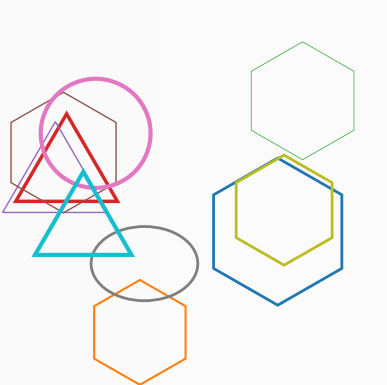[{"shape": "hexagon", "thickness": 2, "radius": 0.96, "center": [0.717, 0.398]}, {"shape": "hexagon", "thickness": 1.5, "radius": 0.68, "center": [0.361, 0.137]}, {"shape": "hexagon", "thickness": 0.5, "radius": 0.77, "center": [0.781, 0.738]}, {"shape": "triangle", "thickness": 2.5, "radius": 0.76, "center": [0.172, 0.553]}, {"shape": "triangle", "thickness": 1, "radius": 0.79, "center": [0.143, 0.527]}, {"shape": "hexagon", "thickness": 1, "radius": 0.78, "center": [0.164, 0.604]}, {"shape": "circle", "thickness": 3, "radius": 0.71, "center": [0.247, 0.654]}, {"shape": "oval", "thickness": 2, "radius": 0.69, "center": [0.373, 0.315]}, {"shape": "hexagon", "thickness": 2, "radius": 0.71, "center": [0.733, 0.454]}, {"shape": "triangle", "thickness": 3, "radius": 0.72, "center": [0.215, 0.41]}]